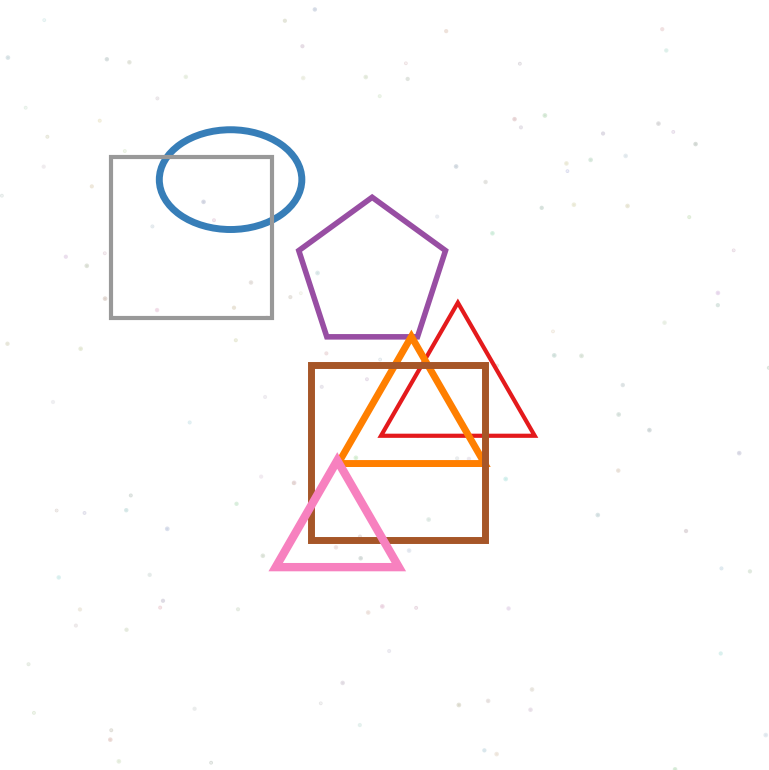[{"shape": "triangle", "thickness": 1.5, "radius": 0.58, "center": [0.595, 0.492]}, {"shape": "oval", "thickness": 2.5, "radius": 0.46, "center": [0.299, 0.767]}, {"shape": "pentagon", "thickness": 2, "radius": 0.5, "center": [0.483, 0.644]}, {"shape": "triangle", "thickness": 2.5, "radius": 0.55, "center": [0.534, 0.453]}, {"shape": "square", "thickness": 2.5, "radius": 0.57, "center": [0.517, 0.412]}, {"shape": "triangle", "thickness": 3, "radius": 0.46, "center": [0.438, 0.31]}, {"shape": "square", "thickness": 1.5, "radius": 0.52, "center": [0.249, 0.691]}]